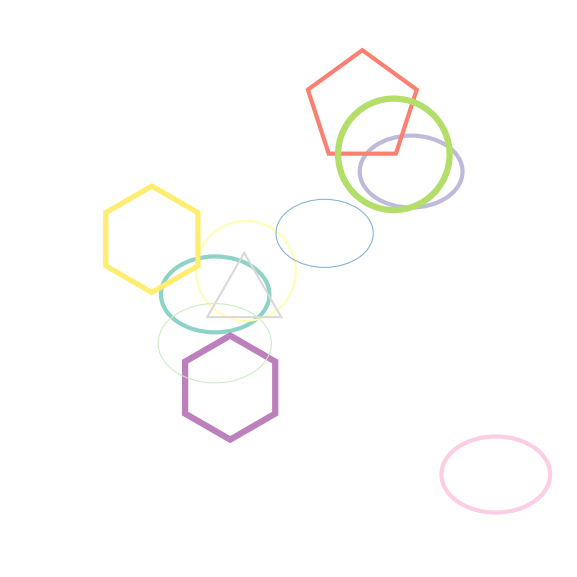[{"shape": "oval", "thickness": 2, "radius": 0.47, "center": [0.373, 0.489]}, {"shape": "circle", "thickness": 1, "radius": 0.43, "center": [0.426, 0.53]}, {"shape": "oval", "thickness": 2, "radius": 0.45, "center": [0.712, 0.702]}, {"shape": "pentagon", "thickness": 2, "radius": 0.5, "center": [0.627, 0.813]}, {"shape": "oval", "thickness": 0.5, "radius": 0.42, "center": [0.562, 0.595]}, {"shape": "circle", "thickness": 3, "radius": 0.48, "center": [0.682, 0.732]}, {"shape": "oval", "thickness": 2, "radius": 0.47, "center": [0.859, 0.178]}, {"shape": "triangle", "thickness": 1, "radius": 0.37, "center": [0.423, 0.487]}, {"shape": "hexagon", "thickness": 3, "radius": 0.45, "center": [0.399, 0.328]}, {"shape": "oval", "thickness": 0.5, "radius": 0.49, "center": [0.372, 0.405]}, {"shape": "hexagon", "thickness": 2.5, "radius": 0.46, "center": [0.263, 0.585]}]